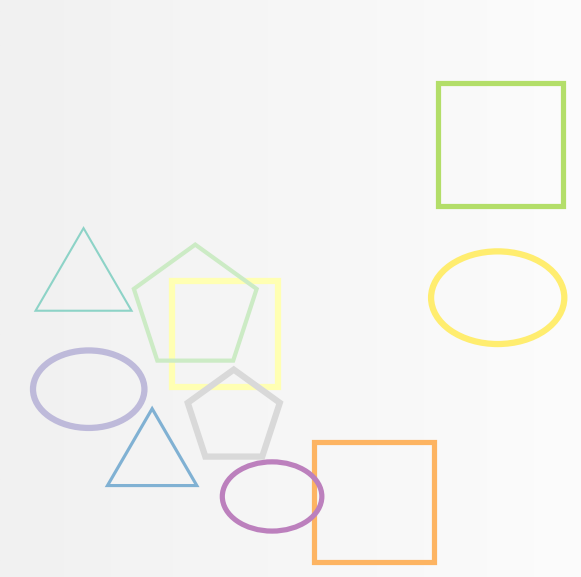[{"shape": "triangle", "thickness": 1, "radius": 0.48, "center": [0.144, 0.509]}, {"shape": "square", "thickness": 3, "radius": 0.46, "center": [0.387, 0.421]}, {"shape": "oval", "thickness": 3, "radius": 0.48, "center": [0.153, 0.325]}, {"shape": "triangle", "thickness": 1.5, "radius": 0.44, "center": [0.262, 0.203]}, {"shape": "square", "thickness": 2.5, "radius": 0.52, "center": [0.643, 0.13]}, {"shape": "square", "thickness": 2.5, "radius": 0.53, "center": [0.861, 0.749]}, {"shape": "pentagon", "thickness": 3, "radius": 0.42, "center": [0.402, 0.276]}, {"shape": "oval", "thickness": 2.5, "radius": 0.43, "center": [0.468, 0.139]}, {"shape": "pentagon", "thickness": 2, "radius": 0.56, "center": [0.336, 0.465]}, {"shape": "oval", "thickness": 3, "radius": 0.57, "center": [0.856, 0.484]}]